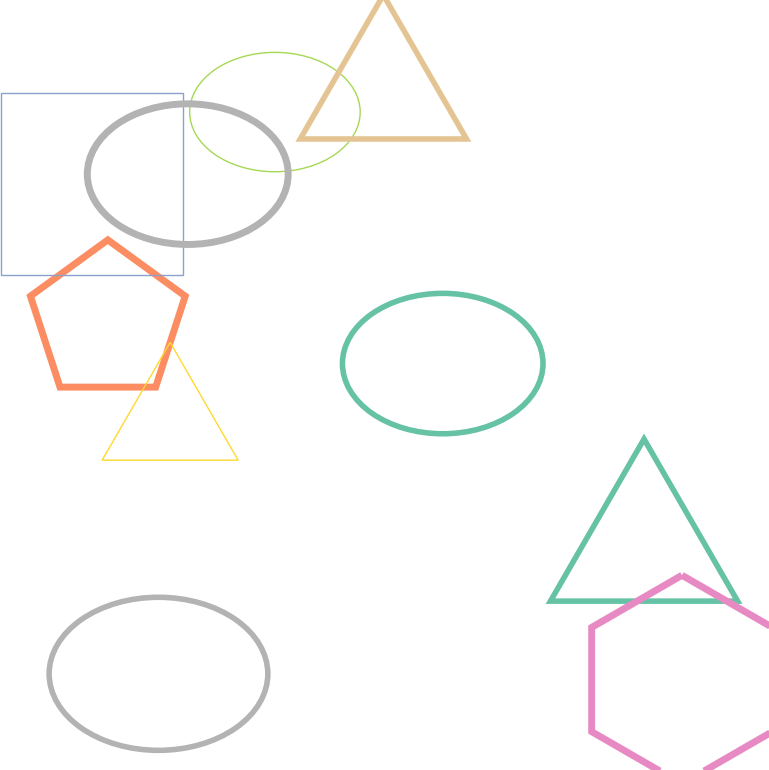[{"shape": "oval", "thickness": 2, "radius": 0.65, "center": [0.575, 0.528]}, {"shape": "triangle", "thickness": 2, "radius": 0.7, "center": [0.836, 0.289]}, {"shape": "pentagon", "thickness": 2.5, "radius": 0.53, "center": [0.14, 0.583]}, {"shape": "square", "thickness": 0.5, "radius": 0.59, "center": [0.12, 0.761]}, {"shape": "hexagon", "thickness": 2.5, "radius": 0.68, "center": [0.886, 0.117]}, {"shape": "oval", "thickness": 0.5, "radius": 0.55, "center": [0.357, 0.854]}, {"shape": "triangle", "thickness": 0.5, "radius": 0.51, "center": [0.221, 0.453]}, {"shape": "triangle", "thickness": 2, "radius": 0.62, "center": [0.498, 0.882]}, {"shape": "oval", "thickness": 2.5, "radius": 0.65, "center": [0.244, 0.774]}, {"shape": "oval", "thickness": 2, "radius": 0.71, "center": [0.206, 0.125]}]